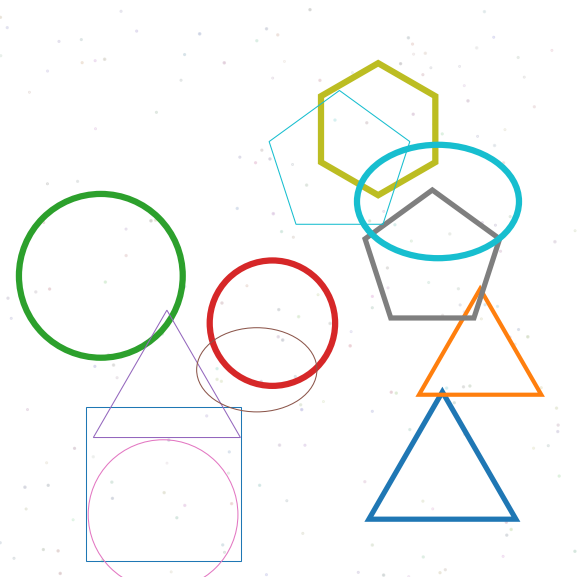[{"shape": "triangle", "thickness": 2.5, "radius": 0.73, "center": [0.766, 0.174]}, {"shape": "square", "thickness": 0.5, "radius": 0.67, "center": [0.284, 0.161]}, {"shape": "triangle", "thickness": 2, "radius": 0.61, "center": [0.831, 0.377]}, {"shape": "circle", "thickness": 3, "radius": 0.71, "center": [0.175, 0.522]}, {"shape": "circle", "thickness": 3, "radius": 0.54, "center": [0.472, 0.44]}, {"shape": "triangle", "thickness": 0.5, "radius": 0.74, "center": [0.289, 0.315]}, {"shape": "oval", "thickness": 0.5, "radius": 0.52, "center": [0.445, 0.359]}, {"shape": "circle", "thickness": 0.5, "radius": 0.65, "center": [0.282, 0.108]}, {"shape": "pentagon", "thickness": 2.5, "radius": 0.61, "center": [0.749, 0.548]}, {"shape": "hexagon", "thickness": 3, "radius": 0.57, "center": [0.655, 0.775]}, {"shape": "pentagon", "thickness": 0.5, "radius": 0.64, "center": [0.588, 0.714]}, {"shape": "oval", "thickness": 3, "radius": 0.7, "center": [0.758, 0.65]}]